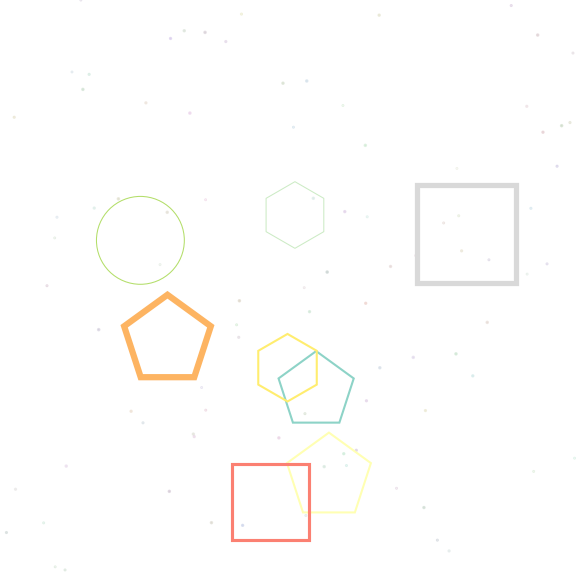[{"shape": "pentagon", "thickness": 1, "radius": 0.34, "center": [0.547, 0.323]}, {"shape": "pentagon", "thickness": 1, "radius": 0.38, "center": [0.57, 0.174]}, {"shape": "square", "thickness": 1.5, "radius": 0.33, "center": [0.469, 0.13]}, {"shape": "pentagon", "thickness": 3, "radius": 0.39, "center": [0.29, 0.41]}, {"shape": "circle", "thickness": 0.5, "radius": 0.38, "center": [0.243, 0.583]}, {"shape": "square", "thickness": 2.5, "radius": 0.43, "center": [0.808, 0.594]}, {"shape": "hexagon", "thickness": 0.5, "radius": 0.29, "center": [0.511, 0.627]}, {"shape": "hexagon", "thickness": 1, "radius": 0.29, "center": [0.498, 0.362]}]